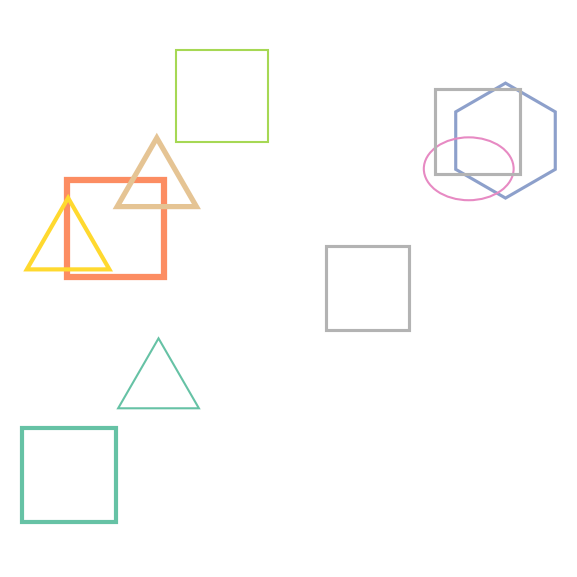[{"shape": "triangle", "thickness": 1, "radius": 0.4, "center": [0.274, 0.333]}, {"shape": "square", "thickness": 2, "radius": 0.41, "center": [0.119, 0.177]}, {"shape": "square", "thickness": 3, "radius": 0.42, "center": [0.2, 0.603]}, {"shape": "hexagon", "thickness": 1.5, "radius": 0.5, "center": [0.875, 0.756]}, {"shape": "oval", "thickness": 1, "radius": 0.39, "center": [0.812, 0.707]}, {"shape": "square", "thickness": 1, "radius": 0.4, "center": [0.384, 0.833]}, {"shape": "triangle", "thickness": 2, "radius": 0.41, "center": [0.118, 0.574]}, {"shape": "triangle", "thickness": 2.5, "radius": 0.4, "center": [0.271, 0.681]}, {"shape": "square", "thickness": 1.5, "radius": 0.37, "center": [0.827, 0.772]}, {"shape": "square", "thickness": 1.5, "radius": 0.36, "center": [0.636, 0.5]}]